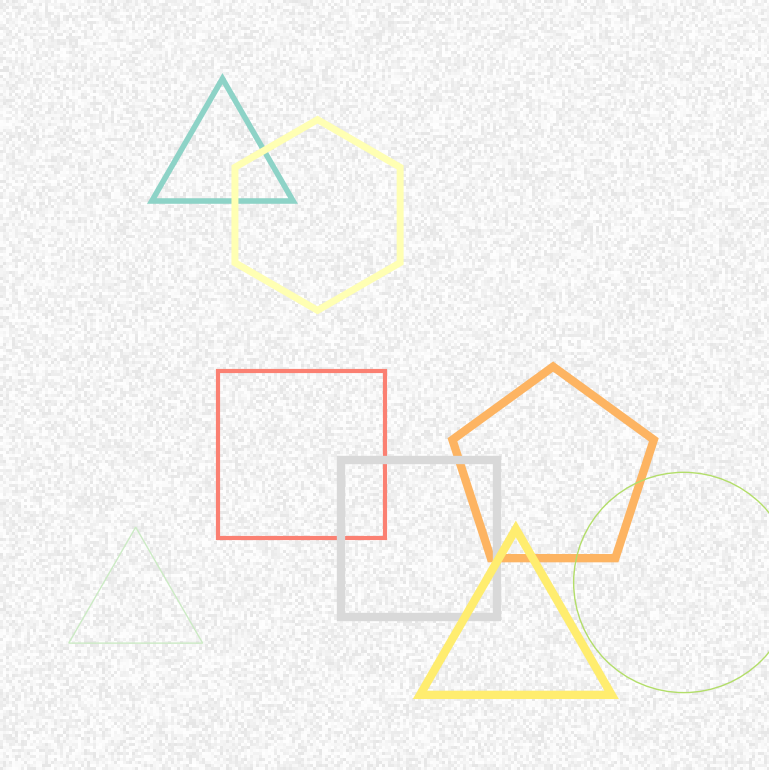[{"shape": "triangle", "thickness": 2, "radius": 0.53, "center": [0.289, 0.792]}, {"shape": "hexagon", "thickness": 2.5, "radius": 0.62, "center": [0.412, 0.721]}, {"shape": "square", "thickness": 1.5, "radius": 0.54, "center": [0.392, 0.409]}, {"shape": "pentagon", "thickness": 3, "radius": 0.69, "center": [0.718, 0.386]}, {"shape": "circle", "thickness": 0.5, "radius": 0.72, "center": [0.888, 0.244]}, {"shape": "square", "thickness": 3, "radius": 0.51, "center": [0.544, 0.3]}, {"shape": "triangle", "thickness": 0.5, "radius": 0.5, "center": [0.176, 0.215]}, {"shape": "triangle", "thickness": 3, "radius": 0.72, "center": [0.67, 0.169]}]